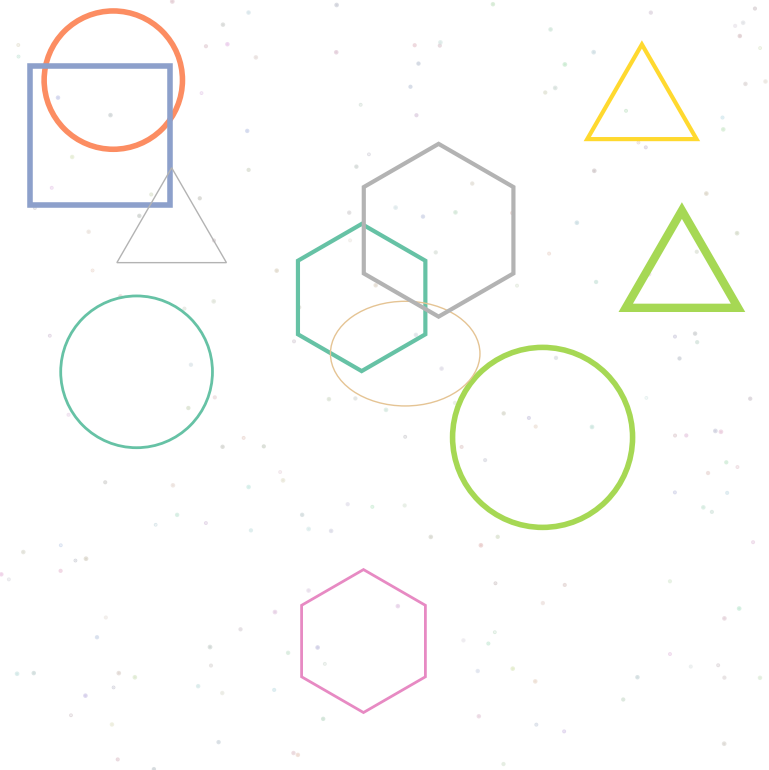[{"shape": "hexagon", "thickness": 1.5, "radius": 0.48, "center": [0.47, 0.614]}, {"shape": "circle", "thickness": 1, "radius": 0.49, "center": [0.177, 0.517]}, {"shape": "circle", "thickness": 2, "radius": 0.45, "center": [0.147, 0.896]}, {"shape": "square", "thickness": 2, "radius": 0.45, "center": [0.13, 0.824]}, {"shape": "hexagon", "thickness": 1, "radius": 0.46, "center": [0.472, 0.167]}, {"shape": "triangle", "thickness": 3, "radius": 0.42, "center": [0.886, 0.642]}, {"shape": "circle", "thickness": 2, "radius": 0.58, "center": [0.705, 0.432]}, {"shape": "triangle", "thickness": 1.5, "radius": 0.41, "center": [0.834, 0.86]}, {"shape": "oval", "thickness": 0.5, "radius": 0.49, "center": [0.526, 0.541]}, {"shape": "hexagon", "thickness": 1.5, "radius": 0.56, "center": [0.57, 0.701]}, {"shape": "triangle", "thickness": 0.5, "radius": 0.41, "center": [0.223, 0.7]}]